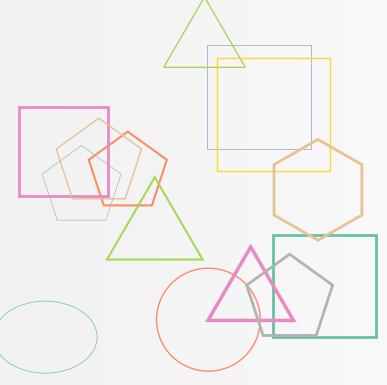[{"shape": "square", "thickness": 2, "radius": 0.66, "center": [0.838, 0.257]}, {"shape": "oval", "thickness": 0.5, "radius": 0.67, "center": [0.117, 0.124]}, {"shape": "circle", "thickness": 1, "radius": 0.67, "center": [0.538, 0.17]}, {"shape": "pentagon", "thickness": 1.5, "radius": 0.53, "center": [0.33, 0.552]}, {"shape": "square", "thickness": 0.5, "radius": 0.67, "center": [0.668, 0.749]}, {"shape": "triangle", "thickness": 2.5, "radius": 0.64, "center": [0.647, 0.231]}, {"shape": "square", "thickness": 2, "radius": 0.57, "center": [0.165, 0.607]}, {"shape": "triangle", "thickness": 1.5, "radius": 0.71, "center": [0.399, 0.397]}, {"shape": "triangle", "thickness": 1, "radius": 0.61, "center": [0.528, 0.886]}, {"shape": "square", "thickness": 1, "radius": 0.73, "center": [0.706, 0.703]}, {"shape": "pentagon", "thickness": 1, "radius": 0.58, "center": [0.255, 0.577]}, {"shape": "hexagon", "thickness": 2, "radius": 0.65, "center": [0.821, 0.507]}, {"shape": "pentagon", "thickness": 2, "radius": 0.58, "center": [0.747, 0.223]}, {"shape": "pentagon", "thickness": 0.5, "radius": 0.54, "center": [0.211, 0.515]}]